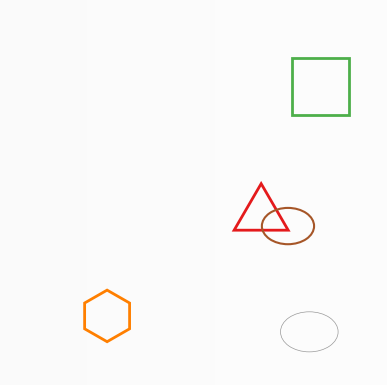[{"shape": "triangle", "thickness": 2, "radius": 0.4, "center": [0.674, 0.442]}, {"shape": "square", "thickness": 2, "radius": 0.37, "center": [0.828, 0.776]}, {"shape": "hexagon", "thickness": 2, "radius": 0.33, "center": [0.276, 0.179]}, {"shape": "oval", "thickness": 1.5, "radius": 0.34, "center": [0.743, 0.413]}, {"shape": "oval", "thickness": 0.5, "radius": 0.37, "center": [0.798, 0.138]}]